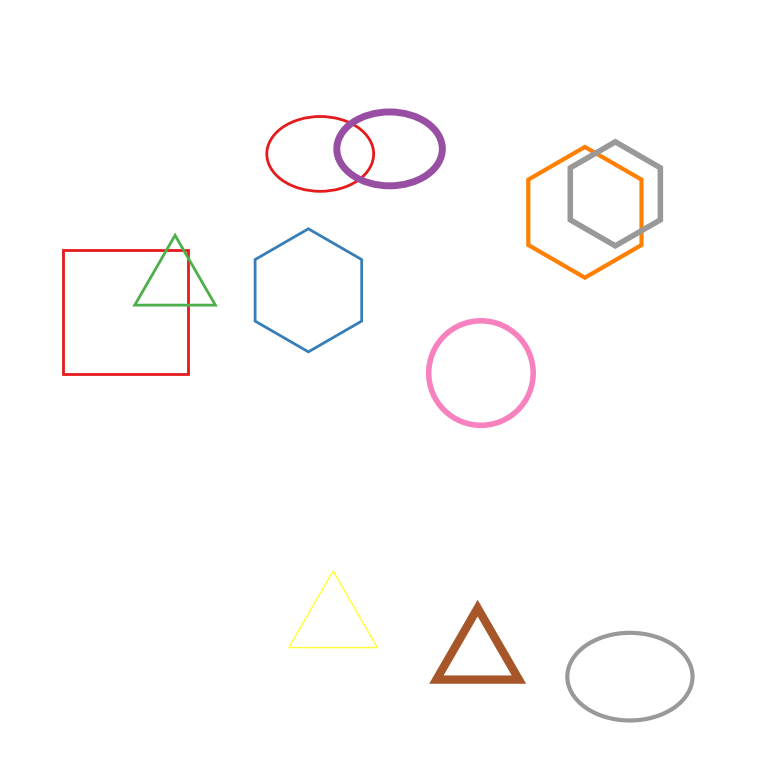[{"shape": "square", "thickness": 1, "radius": 0.4, "center": [0.163, 0.595]}, {"shape": "oval", "thickness": 1, "radius": 0.35, "center": [0.416, 0.8]}, {"shape": "hexagon", "thickness": 1, "radius": 0.4, "center": [0.401, 0.623]}, {"shape": "triangle", "thickness": 1, "radius": 0.3, "center": [0.227, 0.634]}, {"shape": "oval", "thickness": 2.5, "radius": 0.34, "center": [0.506, 0.807]}, {"shape": "hexagon", "thickness": 1.5, "radius": 0.42, "center": [0.76, 0.724]}, {"shape": "triangle", "thickness": 0.5, "radius": 0.33, "center": [0.433, 0.192]}, {"shape": "triangle", "thickness": 3, "radius": 0.31, "center": [0.62, 0.148]}, {"shape": "circle", "thickness": 2, "radius": 0.34, "center": [0.625, 0.516]}, {"shape": "hexagon", "thickness": 2, "radius": 0.34, "center": [0.799, 0.748]}, {"shape": "oval", "thickness": 1.5, "radius": 0.41, "center": [0.818, 0.121]}]